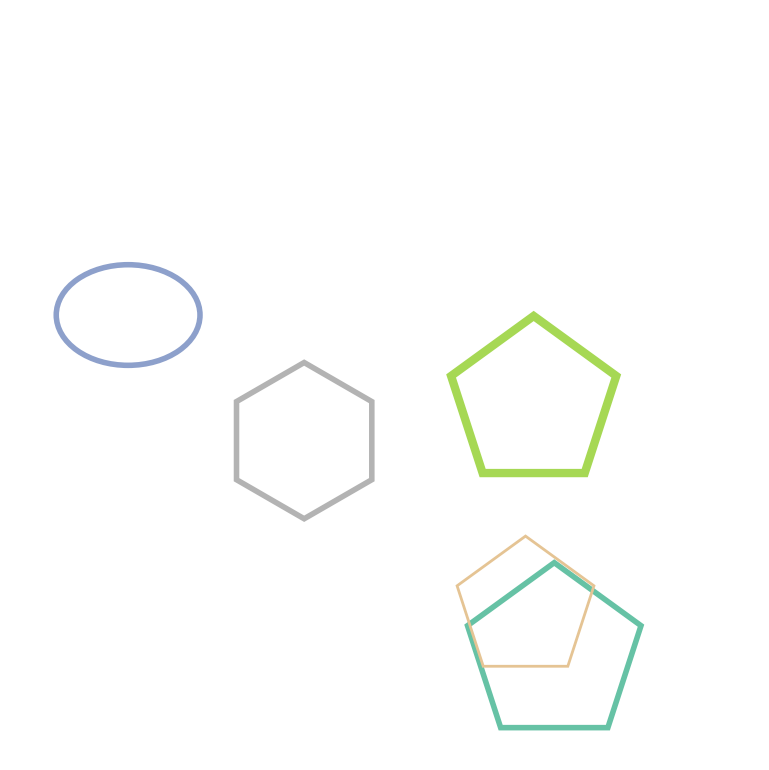[{"shape": "pentagon", "thickness": 2, "radius": 0.59, "center": [0.72, 0.151]}, {"shape": "oval", "thickness": 2, "radius": 0.47, "center": [0.166, 0.591]}, {"shape": "pentagon", "thickness": 3, "radius": 0.56, "center": [0.693, 0.477]}, {"shape": "pentagon", "thickness": 1, "radius": 0.47, "center": [0.683, 0.21]}, {"shape": "hexagon", "thickness": 2, "radius": 0.51, "center": [0.395, 0.428]}]